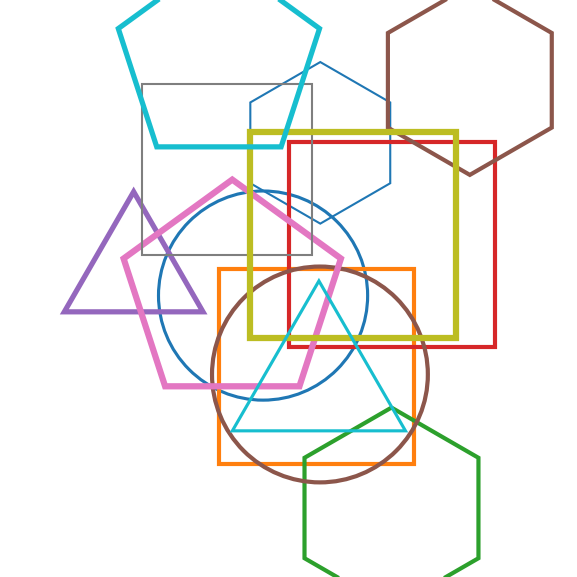[{"shape": "hexagon", "thickness": 1, "radius": 0.7, "center": [0.555, 0.752]}, {"shape": "circle", "thickness": 1.5, "radius": 0.91, "center": [0.456, 0.487]}, {"shape": "square", "thickness": 2, "radius": 0.84, "center": [0.549, 0.365]}, {"shape": "hexagon", "thickness": 2, "radius": 0.87, "center": [0.678, 0.119]}, {"shape": "square", "thickness": 2, "radius": 0.89, "center": [0.679, 0.576]}, {"shape": "triangle", "thickness": 2.5, "radius": 0.69, "center": [0.231, 0.528]}, {"shape": "circle", "thickness": 2, "radius": 0.93, "center": [0.554, 0.351]}, {"shape": "hexagon", "thickness": 2, "radius": 0.82, "center": [0.814, 0.86]}, {"shape": "pentagon", "thickness": 3, "radius": 0.99, "center": [0.402, 0.49]}, {"shape": "square", "thickness": 1, "radius": 0.74, "center": [0.393, 0.705]}, {"shape": "square", "thickness": 3, "radius": 0.89, "center": [0.611, 0.592]}, {"shape": "pentagon", "thickness": 2.5, "radius": 0.92, "center": [0.379, 0.893]}, {"shape": "triangle", "thickness": 1.5, "radius": 0.87, "center": [0.552, 0.34]}]